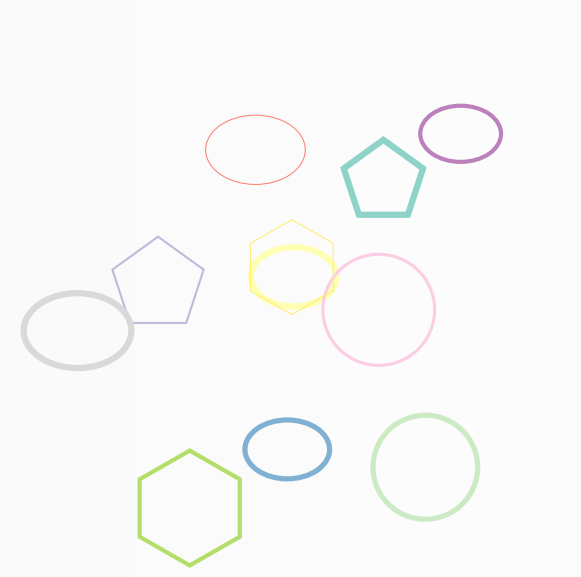[{"shape": "pentagon", "thickness": 3, "radius": 0.36, "center": [0.66, 0.685]}, {"shape": "oval", "thickness": 3, "radius": 0.37, "center": [0.505, 0.52]}, {"shape": "pentagon", "thickness": 1, "radius": 0.41, "center": [0.272, 0.507]}, {"shape": "oval", "thickness": 0.5, "radius": 0.43, "center": [0.44, 0.74]}, {"shape": "oval", "thickness": 2.5, "radius": 0.36, "center": [0.494, 0.221]}, {"shape": "hexagon", "thickness": 2, "radius": 0.5, "center": [0.326, 0.119]}, {"shape": "circle", "thickness": 1.5, "radius": 0.48, "center": [0.652, 0.463]}, {"shape": "oval", "thickness": 3, "radius": 0.46, "center": [0.133, 0.427]}, {"shape": "oval", "thickness": 2, "radius": 0.35, "center": [0.793, 0.767]}, {"shape": "circle", "thickness": 2.5, "radius": 0.45, "center": [0.732, 0.19]}, {"shape": "hexagon", "thickness": 0.5, "radius": 0.41, "center": [0.502, 0.537]}]